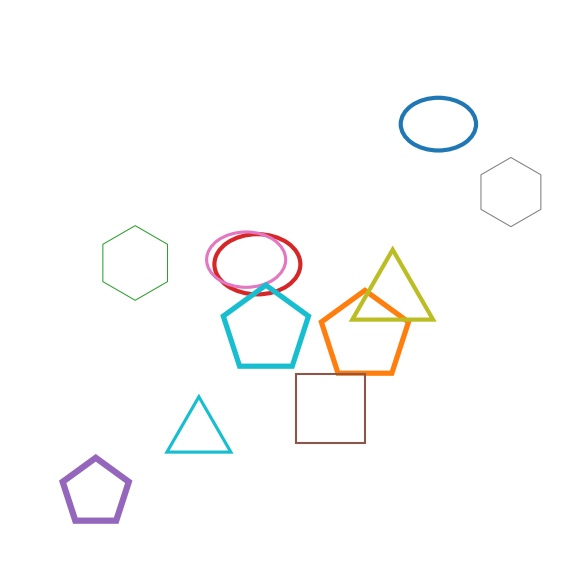[{"shape": "oval", "thickness": 2, "radius": 0.33, "center": [0.759, 0.784]}, {"shape": "pentagon", "thickness": 2.5, "radius": 0.4, "center": [0.632, 0.417]}, {"shape": "hexagon", "thickness": 0.5, "radius": 0.32, "center": [0.234, 0.544]}, {"shape": "oval", "thickness": 2, "radius": 0.37, "center": [0.446, 0.542]}, {"shape": "pentagon", "thickness": 3, "radius": 0.3, "center": [0.166, 0.146]}, {"shape": "square", "thickness": 1, "radius": 0.3, "center": [0.573, 0.292]}, {"shape": "oval", "thickness": 1.5, "radius": 0.34, "center": [0.426, 0.55]}, {"shape": "hexagon", "thickness": 0.5, "radius": 0.3, "center": [0.885, 0.667]}, {"shape": "triangle", "thickness": 2, "radius": 0.4, "center": [0.68, 0.486]}, {"shape": "pentagon", "thickness": 2.5, "radius": 0.39, "center": [0.46, 0.428]}, {"shape": "triangle", "thickness": 1.5, "radius": 0.32, "center": [0.344, 0.248]}]